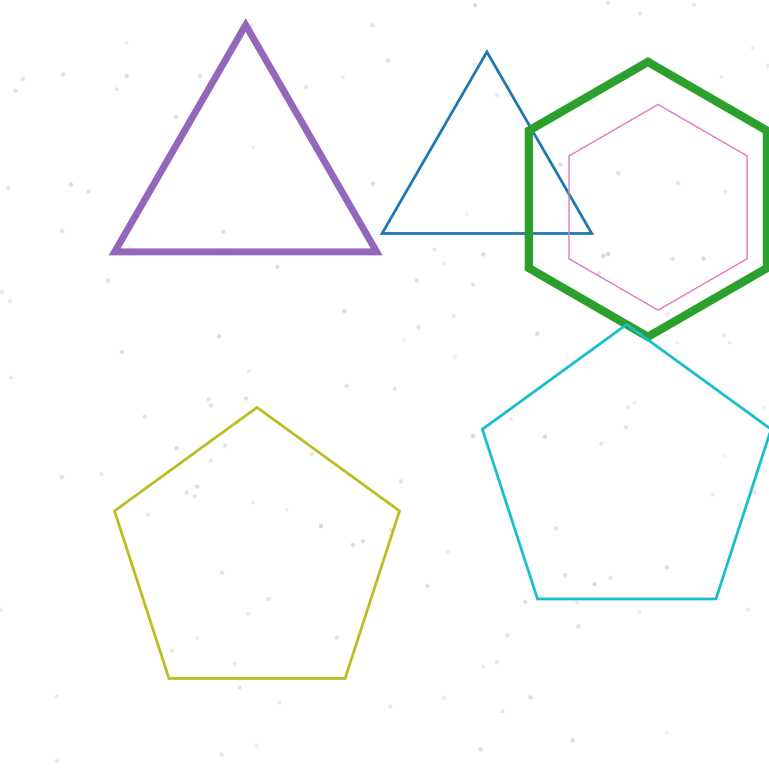[{"shape": "triangle", "thickness": 1, "radius": 0.79, "center": [0.632, 0.775]}, {"shape": "hexagon", "thickness": 3, "radius": 0.89, "center": [0.841, 0.741]}, {"shape": "triangle", "thickness": 2.5, "radius": 0.98, "center": [0.319, 0.771]}, {"shape": "hexagon", "thickness": 0.5, "radius": 0.67, "center": [0.855, 0.731]}, {"shape": "pentagon", "thickness": 1, "radius": 0.97, "center": [0.334, 0.276]}, {"shape": "pentagon", "thickness": 1, "radius": 0.99, "center": [0.814, 0.382]}]